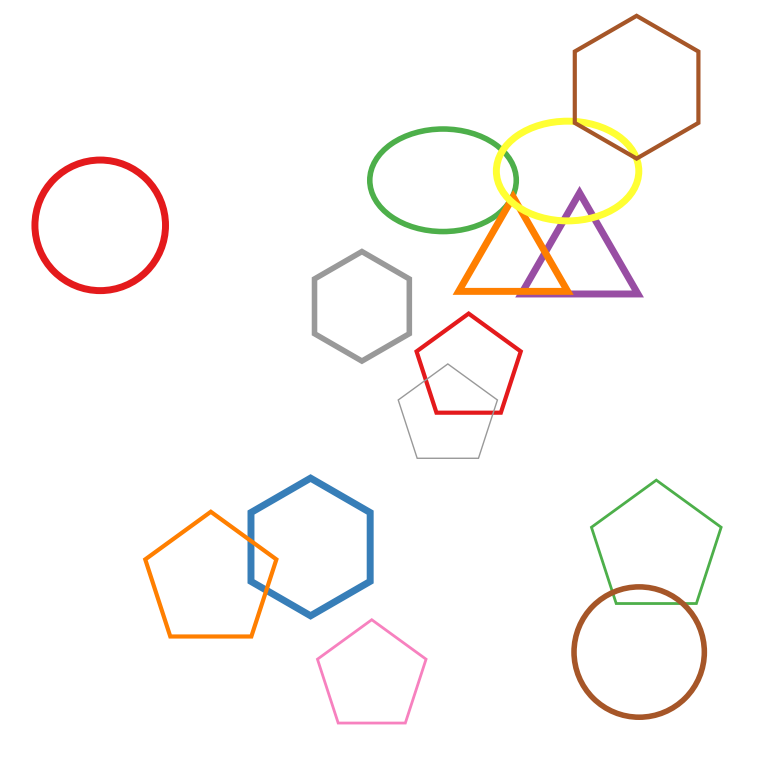[{"shape": "pentagon", "thickness": 1.5, "radius": 0.36, "center": [0.609, 0.522]}, {"shape": "circle", "thickness": 2.5, "radius": 0.42, "center": [0.13, 0.707]}, {"shape": "hexagon", "thickness": 2.5, "radius": 0.45, "center": [0.403, 0.29]}, {"shape": "pentagon", "thickness": 1, "radius": 0.44, "center": [0.852, 0.288]}, {"shape": "oval", "thickness": 2, "radius": 0.48, "center": [0.575, 0.766]}, {"shape": "triangle", "thickness": 2.5, "radius": 0.44, "center": [0.753, 0.662]}, {"shape": "pentagon", "thickness": 1.5, "radius": 0.45, "center": [0.274, 0.246]}, {"shape": "triangle", "thickness": 2.5, "radius": 0.41, "center": [0.666, 0.662]}, {"shape": "oval", "thickness": 2.5, "radius": 0.46, "center": [0.737, 0.778]}, {"shape": "circle", "thickness": 2, "radius": 0.42, "center": [0.83, 0.153]}, {"shape": "hexagon", "thickness": 1.5, "radius": 0.46, "center": [0.827, 0.887]}, {"shape": "pentagon", "thickness": 1, "radius": 0.37, "center": [0.483, 0.121]}, {"shape": "hexagon", "thickness": 2, "radius": 0.36, "center": [0.47, 0.602]}, {"shape": "pentagon", "thickness": 0.5, "radius": 0.34, "center": [0.582, 0.46]}]